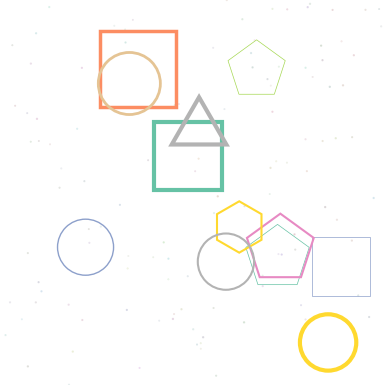[{"shape": "pentagon", "thickness": 0.5, "radius": 0.43, "center": [0.721, 0.331]}, {"shape": "square", "thickness": 3, "radius": 0.44, "center": [0.488, 0.595]}, {"shape": "square", "thickness": 2.5, "radius": 0.5, "center": [0.359, 0.821]}, {"shape": "circle", "thickness": 1, "radius": 0.36, "center": [0.222, 0.358]}, {"shape": "square", "thickness": 0.5, "radius": 0.38, "center": [0.887, 0.308]}, {"shape": "pentagon", "thickness": 1.5, "radius": 0.46, "center": [0.728, 0.354]}, {"shape": "pentagon", "thickness": 0.5, "radius": 0.39, "center": [0.667, 0.818]}, {"shape": "hexagon", "thickness": 1.5, "radius": 0.33, "center": [0.621, 0.41]}, {"shape": "circle", "thickness": 3, "radius": 0.37, "center": [0.852, 0.111]}, {"shape": "circle", "thickness": 2, "radius": 0.4, "center": [0.336, 0.783]}, {"shape": "circle", "thickness": 1.5, "radius": 0.37, "center": [0.587, 0.32]}, {"shape": "triangle", "thickness": 3, "radius": 0.41, "center": [0.517, 0.666]}]